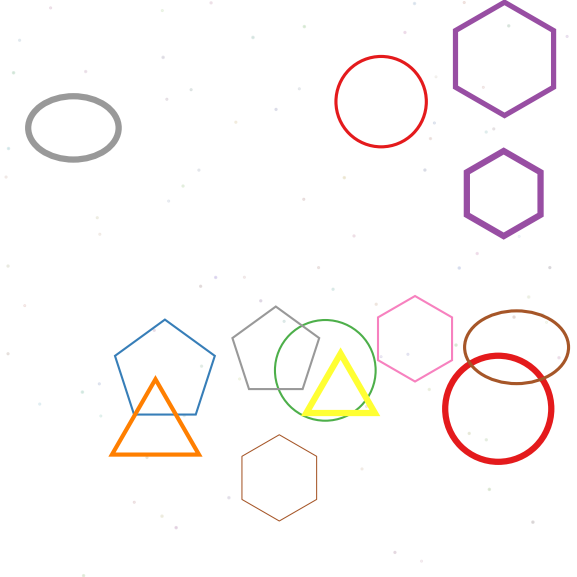[{"shape": "circle", "thickness": 1.5, "radius": 0.39, "center": [0.66, 0.823]}, {"shape": "circle", "thickness": 3, "radius": 0.46, "center": [0.863, 0.291]}, {"shape": "pentagon", "thickness": 1, "radius": 0.45, "center": [0.286, 0.355]}, {"shape": "circle", "thickness": 1, "radius": 0.44, "center": [0.563, 0.358]}, {"shape": "hexagon", "thickness": 2.5, "radius": 0.49, "center": [0.874, 0.897]}, {"shape": "hexagon", "thickness": 3, "radius": 0.37, "center": [0.872, 0.664]}, {"shape": "triangle", "thickness": 2, "radius": 0.43, "center": [0.269, 0.255]}, {"shape": "triangle", "thickness": 3, "radius": 0.34, "center": [0.59, 0.318]}, {"shape": "oval", "thickness": 1.5, "radius": 0.45, "center": [0.895, 0.398]}, {"shape": "hexagon", "thickness": 0.5, "radius": 0.37, "center": [0.484, 0.172]}, {"shape": "hexagon", "thickness": 1, "radius": 0.37, "center": [0.719, 0.413]}, {"shape": "oval", "thickness": 3, "radius": 0.39, "center": [0.127, 0.778]}, {"shape": "pentagon", "thickness": 1, "radius": 0.4, "center": [0.478, 0.389]}]